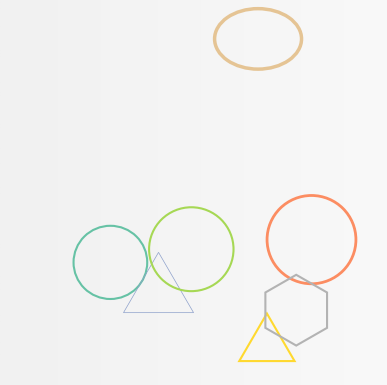[{"shape": "circle", "thickness": 1.5, "radius": 0.48, "center": [0.285, 0.318]}, {"shape": "circle", "thickness": 2, "radius": 0.57, "center": [0.804, 0.378]}, {"shape": "triangle", "thickness": 0.5, "radius": 0.52, "center": [0.409, 0.24]}, {"shape": "circle", "thickness": 1.5, "radius": 0.54, "center": [0.494, 0.353]}, {"shape": "triangle", "thickness": 1.5, "radius": 0.41, "center": [0.689, 0.103]}, {"shape": "oval", "thickness": 2.5, "radius": 0.56, "center": [0.666, 0.899]}, {"shape": "hexagon", "thickness": 1.5, "radius": 0.46, "center": [0.764, 0.194]}]